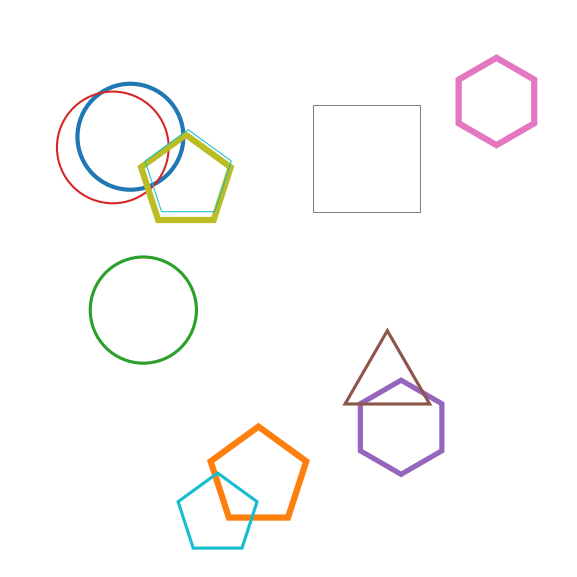[{"shape": "circle", "thickness": 2, "radius": 0.46, "center": [0.226, 0.762]}, {"shape": "pentagon", "thickness": 3, "radius": 0.44, "center": [0.448, 0.173]}, {"shape": "circle", "thickness": 1.5, "radius": 0.46, "center": [0.248, 0.462]}, {"shape": "circle", "thickness": 1, "radius": 0.48, "center": [0.195, 0.744]}, {"shape": "hexagon", "thickness": 2.5, "radius": 0.41, "center": [0.695, 0.259]}, {"shape": "triangle", "thickness": 1.5, "radius": 0.42, "center": [0.671, 0.342]}, {"shape": "hexagon", "thickness": 3, "radius": 0.38, "center": [0.86, 0.823]}, {"shape": "square", "thickness": 0.5, "radius": 0.46, "center": [0.634, 0.725]}, {"shape": "pentagon", "thickness": 3, "radius": 0.41, "center": [0.322, 0.684]}, {"shape": "pentagon", "thickness": 0.5, "radius": 0.39, "center": [0.326, 0.696]}, {"shape": "pentagon", "thickness": 1.5, "radius": 0.36, "center": [0.377, 0.108]}]